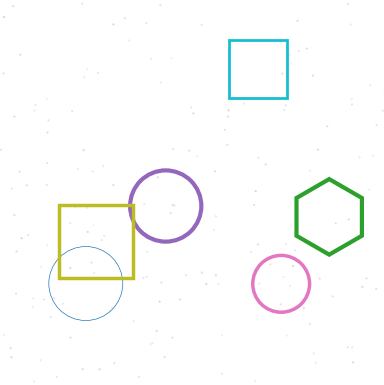[{"shape": "circle", "thickness": 0.5, "radius": 0.48, "center": [0.223, 0.264]}, {"shape": "hexagon", "thickness": 3, "radius": 0.49, "center": [0.855, 0.437]}, {"shape": "circle", "thickness": 3, "radius": 0.46, "center": [0.43, 0.465]}, {"shape": "circle", "thickness": 2.5, "radius": 0.37, "center": [0.73, 0.263]}, {"shape": "square", "thickness": 2.5, "radius": 0.48, "center": [0.25, 0.372]}, {"shape": "square", "thickness": 2, "radius": 0.37, "center": [0.67, 0.821]}]